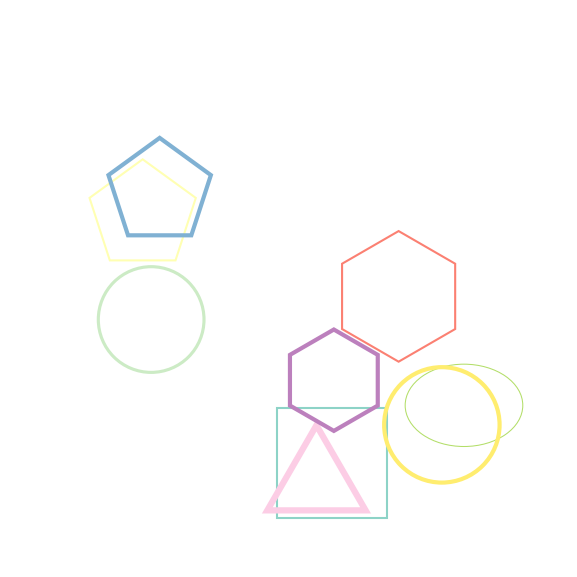[{"shape": "square", "thickness": 1, "radius": 0.48, "center": [0.575, 0.198]}, {"shape": "pentagon", "thickness": 1, "radius": 0.48, "center": [0.247, 0.627]}, {"shape": "hexagon", "thickness": 1, "radius": 0.57, "center": [0.69, 0.486]}, {"shape": "pentagon", "thickness": 2, "radius": 0.47, "center": [0.276, 0.667]}, {"shape": "oval", "thickness": 0.5, "radius": 0.51, "center": [0.803, 0.297]}, {"shape": "triangle", "thickness": 3, "radius": 0.49, "center": [0.548, 0.165]}, {"shape": "hexagon", "thickness": 2, "radius": 0.44, "center": [0.578, 0.341]}, {"shape": "circle", "thickness": 1.5, "radius": 0.46, "center": [0.262, 0.446]}, {"shape": "circle", "thickness": 2, "radius": 0.5, "center": [0.765, 0.263]}]